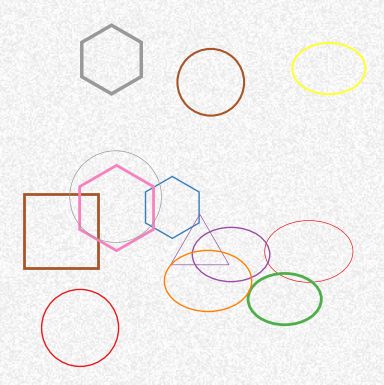[{"shape": "oval", "thickness": 0.5, "radius": 0.57, "center": [0.802, 0.347]}, {"shape": "circle", "thickness": 1, "radius": 0.5, "center": [0.208, 0.148]}, {"shape": "hexagon", "thickness": 1, "radius": 0.4, "center": [0.448, 0.461]}, {"shape": "oval", "thickness": 2, "radius": 0.48, "center": [0.739, 0.223]}, {"shape": "triangle", "thickness": 0.5, "radius": 0.44, "center": [0.519, 0.356]}, {"shape": "oval", "thickness": 1, "radius": 0.5, "center": [0.6, 0.339]}, {"shape": "oval", "thickness": 1, "radius": 0.57, "center": [0.54, 0.27]}, {"shape": "oval", "thickness": 1.5, "radius": 0.48, "center": [0.854, 0.822]}, {"shape": "square", "thickness": 2, "radius": 0.48, "center": [0.158, 0.399]}, {"shape": "circle", "thickness": 1.5, "radius": 0.43, "center": [0.547, 0.786]}, {"shape": "hexagon", "thickness": 2, "radius": 0.55, "center": [0.303, 0.46]}, {"shape": "hexagon", "thickness": 2.5, "radius": 0.45, "center": [0.29, 0.845]}, {"shape": "circle", "thickness": 0.5, "radius": 0.6, "center": [0.3, 0.489]}]